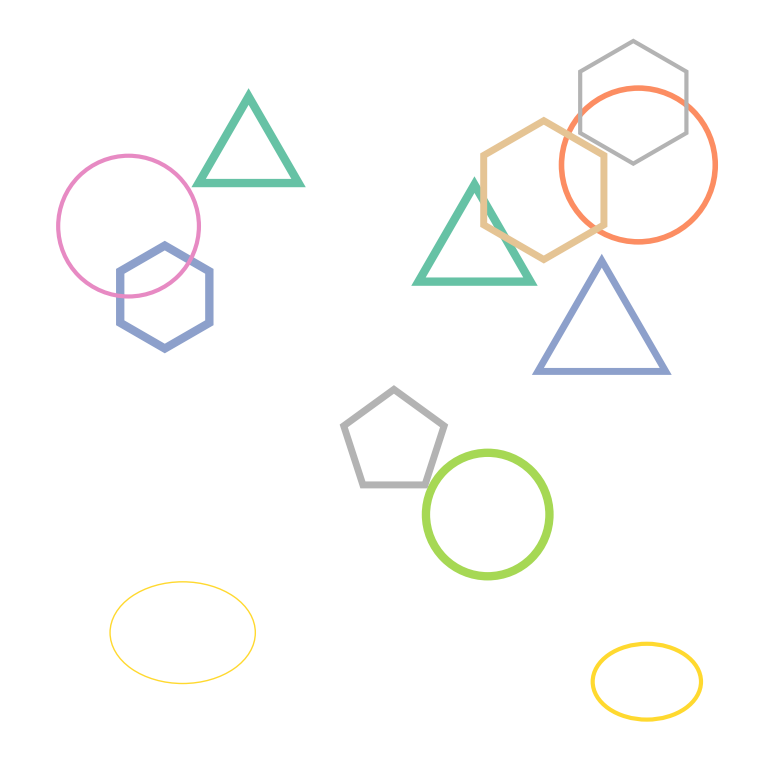[{"shape": "triangle", "thickness": 3, "radius": 0.37, "center": [0.323, 0.8]}, {"shape": "triangle", "thickness": 3, "radius": 0.42, "center": [0.616, 0.676]}, {"shape": "circle", "thickness": 2, "radius": 0.5, "center": [0.829, 0.786]}, {"shape": "hexagon", "thickness": 3, "radius": 0.33, "center": [0.214, 0.614]}, {"shape": "triangle", "thickness": 2.5, "radius": 0.48, "center": [0.782, 0.566]}, {"shape": "circle", "thickness": 1.5, "radius": 0.46, "center": [0.167, 0.706]}, {"shape": "circle", "thickness": 3, "radius": 0.4, "center": [0.633, 0.332]}, {"shape": "oval", "thickness": 1.5, "radius": 0.35, "center": [0.84, 0.115]}, {"shape": "oval", "thickness": 0.5, "radius": 0.47, "center": [0.237, 0.178]}, {"shape": "hexagon", "thickness": 2.5, "radius": 0.45, "center": [0.706, 0.753]}, {"shape": "pentagon", "thickness": 2.5, "radius": 0.34, "center": [0.512, 0.426]}, {"shape": "hexagon", "thickness": 1.5, "radius": 0.4, "center": [0.822, 0.867]}]